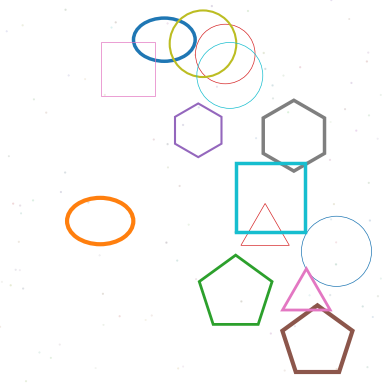[{"shape": "oval", "thickness": 2.5, "radius": 0.4, "center": [0.427, 0.897]}, {"shape": "circle", "thickness": 0.5, "radius": 0.46, "center": [0.874, 0.347]}, {"shape": "oval", "thickness": 3, "radius": 0.43, "center": [0.26, 0.426]}, {"shape": "pentagon", "thickness": 2, "radius": 0.5, "center": [0.612, 0.238]}, {"shape": "circle", "thickness": 0.5, "radius": 0.39, "center": [0.585, 0.86]}, {"shape": "triangle", "thickness": 0.5, "radius": 0.36, "center": [0.689, 0.399]}, {"shape": "hexagon", "thickness": 1.5, "radius": 0.35, "center": [0.515, 0.662]}, {"shape": "pentagon", "thickness": 3, "radius": 0.48, "center": [0.825, 0.111]}, {"shape": "square", "thickness": 0.5, "radius": 0.35, "center": [0.332, 0.821]}, {"shape": "triangle", "thickness": 2, "radius": 0.36, "center": [0.796, 0.23]}, {"shape": "hexagon", "thickness": 2.5, "radius": 0.46, "center": [0.763, 0.648]}, {"shape": "circle", "thickness": 1.5, "radius": 0.43, "center": [0.527, 0.886]}, {"shape": "square", "thickness": 2.5, "radius": 0.45, "center": [0.703, 0.488]}, {"shape": "circle", "thickness": 0.5, "radius": 0.43, "center": [0.597, 0.804]}]